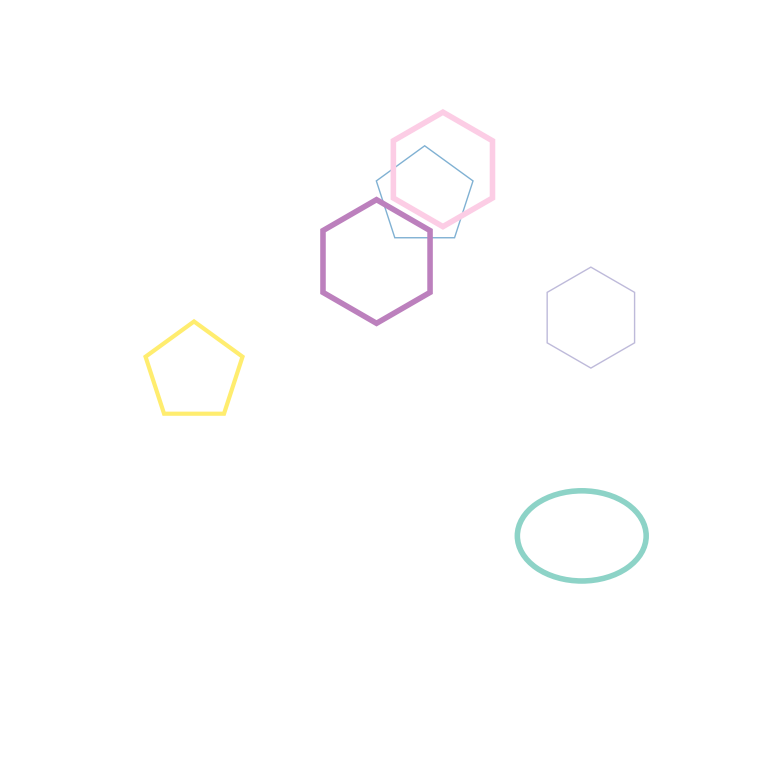[{"shape": "oval", "thickness": 2, "radius": 0.42, "center": [0.756, 0.304]}, {"shape": "hexagon", "thickness": 0.5, "radius": 0.33, "center": [0.767, 0.588]}, {"shape": "pentagon", "thickness": 0.5, "radius": 0.33, "center": [0.552, 0.745]}, {"shape": "hexagon", "thickness": 2, "radius": 0.37, "center": [0.575, 0.78]}, {"shape": "hexagon", "thickness": 2, "radius": 0.4, "center": [0.489, 0.66]}, {"shape": "pentagon", "thickness": 1.5, "radius": 0.33, "center": [0.252, 0.516]}]